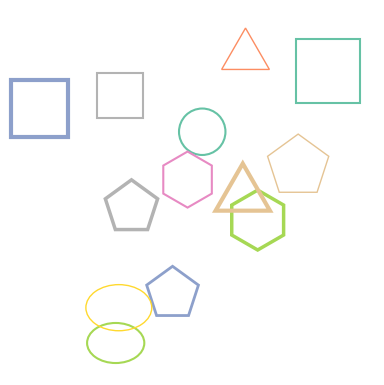[{"shape": "square", "thickness": 1.5, "radius": 0.42, "center": [0.852, 0.816]}, {"shape": "circle", "thickness": 1.5, "radius": 0.3, "center": [0.525, 0.658]}, {"shape": "triangle", "thickness": 1, "radius": 0.36, "center": [0.638, 0.855]}, {"shape": "square", "thickness": 3, "radius": 0.37, "center": [0.104, 0.717]}, {"shape": "pentagon", "thickness": 2, "radius": 0.35, "center": [0.448, 0.238]}, {"shape": "hexagon", "thickness": 1.5, "radius": 0.36, "center": [0.487, 0.534]}, {"shape": "hexagon", "thickness": 2.5, "radius": 0.39, "center": [0.669, 0.428]}, {"shape": "oval", "thickness": 1.5, "radius": 0.37, "center": [0.301, 0.109]}, {"shape": "oval", "thickness": 1, "radius": 0.43, "center": [0.309, 0.201]}, {"shape": "pentagon", "thickness": 1, "radius": 0.42, "center": [0.774, 0.568]}, {"shape": "triangle", "thickness": 3, "radius": 0.41, "center": [0.631, 0.494]}, {"shape": "square", "thickness": 1.5, "radius": 0.3, "center": [0.312, 0.752]}, {"shape": "pentagon", "thickness": 2.5, "radius": 0.36, "center": [0.342, 0.462]}]